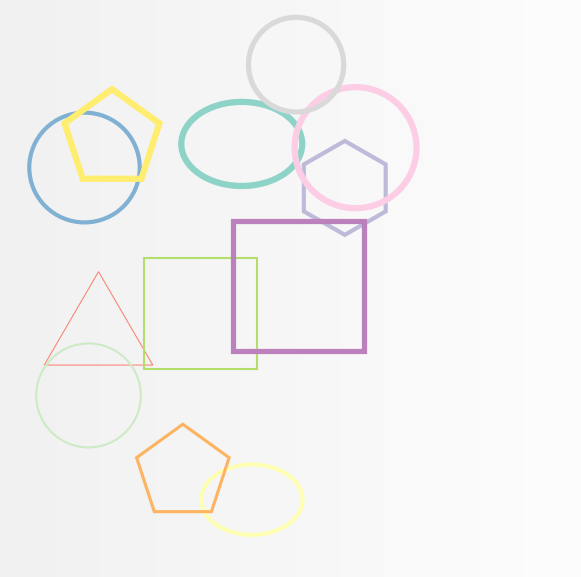[{"shape": "oval", "thickness": 3, "radius": 0.52, "center": [0.416, 0.75]}, {"shape": "oval", "thickness": 2, "radius": 0.44, "center": [0.433, 0.134]}, {"shape": "hexagon", "thickness": 2, "radius": 0.41, "center": [0.593, 0.674]}, {"shape": "triangle", "thickness": 0.5, "radius": 0.54, "center": [0.169, 0.421]}, {"shape": "circle", "thickness": 2, "radius": 0.48, "center": [0.145, 0.709]}, {"shape": "pentagon", "thickness": 1.5, "radius": 0.42, "center": [0.315, 0.181]}, {"shape": "square", "thickness": 1, "radius": 0.48, "center": [0.345, 0.456]}, {"shape": "circle", "thickness": 3, "radius": 0.52, "center": [0.612, 0.743]}, {"shape": "circle", "thickness": 2.5, "radius": 0.41, "center": [0.509, 0.887]}, {"shape": "square", "thickness": 2.5, "radius": 0.56, "center": [0.514, 0.504]}, {"shape": "circle", "thickness": 1, "radius": 0.45, "center": [0.152, 0.314]}, {"shape": "pentagon", "thickness": 3, "radius": 0.43, "center": [0.193, 0.759]}]